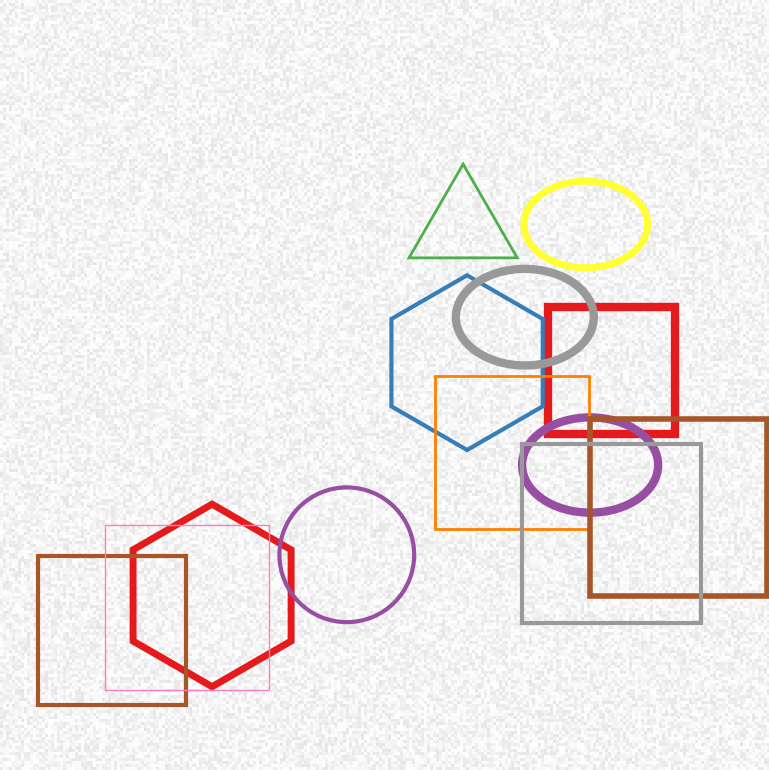[{"shape": "square", "thickness": 3, "radius": 0.41, "center": [0.795, 0.519]}, {"shape": "hexagon", "thickness": 2.5, "radius": 0.59, "center": [0.275, 0.227]}, {"shape": "hexagon", "thickness": 1.5, "radius": 0.57, "center": [0.607, 0.529]}, {"shape": "triangle", "thickness": 1, "radius": 0.41, "center": [0.601, 0.706]}, {"shape": "oval", "thickness": 3, "radius": 0.44, "center": [0.766, 0.396]}, {"shape": "circle", "thickness": 1.5, "radius": 0.44, "center": [0.45, 0.28]}, {"shape": "square", "thickness": 1, "radius": 0.5, "center": [0.665, 0.412]}, {"shape": "oval", "thickness": 2.5, "radius": 0.4, "center": [0.761, 0.708]}, {"shape": "square", "thickness": 2, "radius": 0.57, "center": [0.881, 0.341]}, {"shape": "square", "thickness": 1.5, "radius": 0.48, "center": [0.146, 0.181]}, {"shape": "square", "thickness": 0.5, "radius": 0.53, "center": [0.243, 0.211]}, {"shape": "square", "thickness": 1.5, "radius": 0.58, "center": [0.794, 0.307]}, {"shape": "oval", "thickness": 3, "radius": 0.45, "center": [0.682, 0.588]}]